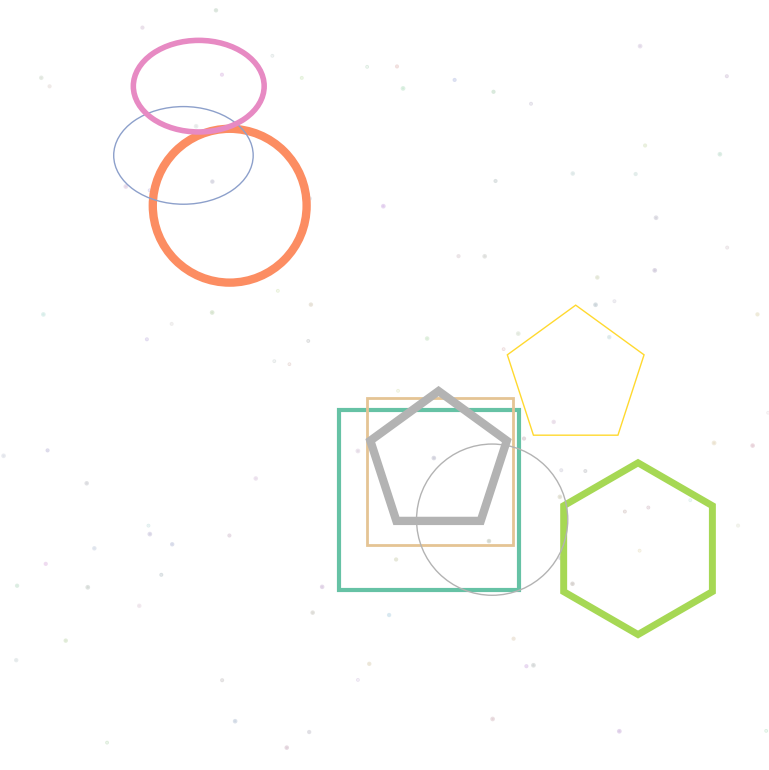[{"shape": "square", "thickness": 1.5, "radius": 0.59, "center": [0.557, 0.351]}, {"shape": "circle", "thickness": 3, "radius": 0.5, "center": [0.298, 0.733]}, {"shape": "oval", "thickness": 0.5, "radius": 0.45, "center": [0.238, 0.798]}, {"shape": "oval", "thickness": 2, "radius": 0.42, "center": [0.258, 0.888]}, {"shape": "hexagon", "thickness": 2.5, "radius": 0.56, "center": [0.829, 0.287]}, {"shape": "pentagon", "thickness": 0.5, "radius": 0.47, "center": [0.748, 0.51]}, {"shape": "square", "thickness": 1, "radius": 0.47, "center": [0.571, 0.388]}, {"shape": "circle", "thickness": 0.5, "radius": 0.49, "center": [0.639, 0.325]}, {"shape": "pentagon", "thickness": 3, "radius": 0.47, "center": [0.57, 0.399]}]